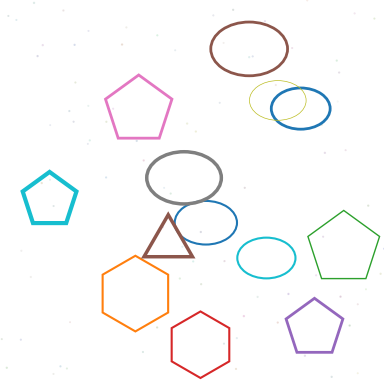[{"shape": "oval", "thickness": 2, "radius": 0.38, "center": [0.781, 0.718]}, {"shape": "oval", "thickness": 1.5, "radius": 0.4, "center": [0.535, 0.421]}, {"shape": "hexagon", "thickness": 1.5, "radius": 0.49, "center": [0.352, 0.237]}, {"shape": "pentagon", "thickness": 1, "radius": 0.49, "center": [0.893, 0.356]}, {"shape": "hexagon", "thickness": 1.5, "radius": 0.43, "center": [0.521, 0.105]}, {"shape": "pentagon", "thickness": 2, "radius": 0.39, "center": [0.817, 0.148]}, {"shape": "oval", "thickness": 2, "radius": 0.5, "center": [0.647, 0.873]}, {"shape": "triangle", "thickness": 2.5, "radius": 0.36, "center": [0.437, 0.37]}, {"shape": "pentagon", "thickness": 2, "radius": 0.45, "center": [0.36, 0.715]}, {"shape": "oval", "thickness": 2.5, "radius": 0.48, "center": [0.478, 0.538]}, {"shape": "oval", "thickness": 0.5, "radius": 0.37, "center": [0.721, 0.739]}, {"shape": "pentagon", "thickness": 3, "radius": 0.37, "center": [0.129, 0.48]}, {"shape": "oval", "thickness": 1.5, "radius": 0.38, "center": [0.692, 0.33]}]